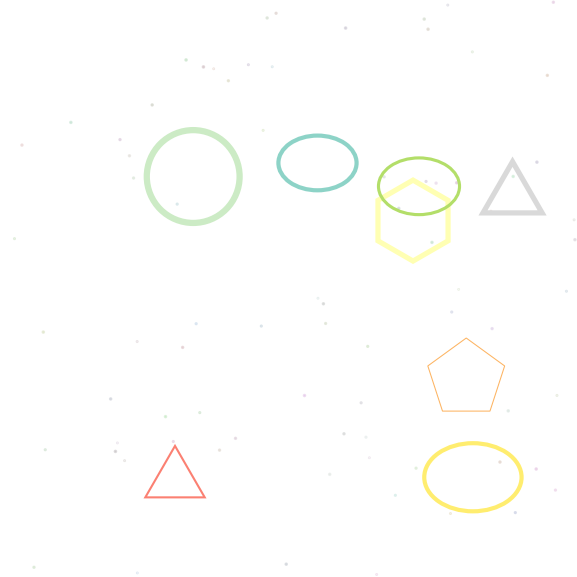[{"shape": "oval", "thickness": 2, "radius": 0.34, "center": [0.55, 0.717]}, {"shape": "hexagon", "thickness": 2.5, "radius": 0.35, "center": [0.715, 0.617]}, {"shape": "triangle", "thickness": 1, "radius": 0.3, "center": [0.303, 0.168]}, {"shape": "pentagon", "thickness": 0.5, "radius": 0.35, "center": [0.807, 0.344]}, {"shape": "oval", "thickness": 1.5, "radius": 0.35, "center": [0.726, 0.677]}, {"shape": "triangle", "thickness": 2.5, "radius": 0.3, "center": [0.888, 0.66]}, {"shape": "circle", "thickness": 3, "radius": 0.4, "center": [0.335, 0.693]}, {"shape": "oval", "thickness": 2, "radius": 0.42, "center": [0.819, 0.173]}]